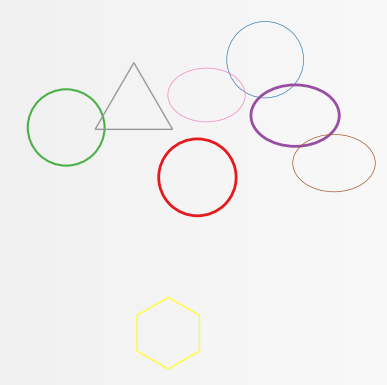[{"shape": "circle", "thickness": 2, "radius": 0.5, "center": [0.509, 0.539]}, {"shape": "circle", "thickness": 0.5, "radius": 0.5, "center": [0.684, 0.845]}, {"shape": "circle", "thickness": 1.5, "radius": 0.5, "center": [0.171, 0.669]}, {"shape": "oval", "thickness": 2, "radius": 0.57, "center": [0.762, 0.7]}, {"shape": "hexagon", "thickness": 1, "radius": 0.46, "center": [0.434, 0.135]}, {"shape": "oval", "thickness": 0.5, "radius": 0.53, "center": [0.862, 0.576]}, {"shape": "oval", "thickness": 0.5, "radius": 0.5, "center": [0.533, 0.753]}, {"shape": "triangle", "thickness": 1, "radius": 0.58, "center": [0.345, 0.722]}]